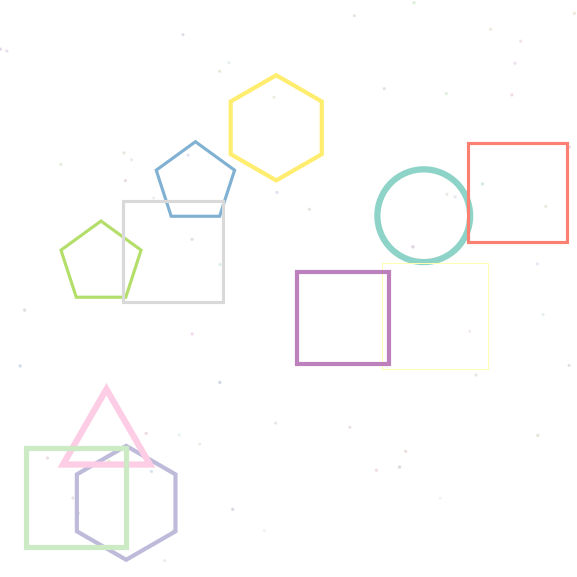[{"shape": "circle", "thickness": 3, "radius": 0.4, "center": [0.734, 0.626]}, {"shape": "square", "thickness": 0.5, "radius": 0.46, "center": [0.753, 0.451]}, {"shape": "hexagon", "thickness": 2, "radius": 0.49, "center": [0.218, 0.128]}, {"shape": "square", "thickness": 1.5, "radius": 0.43, "center": [0.896, 0.666]}, {"shape": "pentagon", "thickness": 1.5, "radius": 0.36, "center": [0.338, 0.682]}, {"shape": "pentagon", "thickness": 1.5, "radius": 0.36, "center": [0.175, 0.543]}, {"shape": "triangle", "thickness": 3, "radius": 0.43, "center": [0.184, 0.238]}, {"shape": "square", "thickness": 1.5, "radius": 0.44, "center": [0.3, 0.564]}, {"shape": "square", "thickness": 2, "radius": 0.4, "center": [0.594, 0.448]}, {"shape": "square", "thickness": 2.5, "radius": 0.43, "center": [0.132, 0.138]}, {"shape": "hexagon", "thickness": 2, "radius": 0.46, "center": [0.478, 0.778]}]